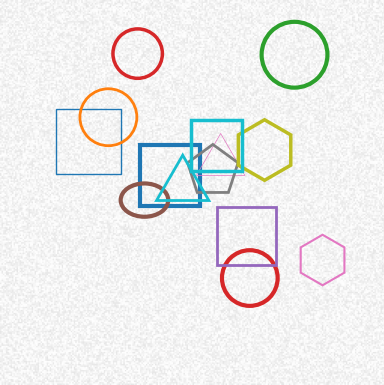[{"shape": "square", "thickness": 1, "radius": 0.42, "center": [0.229, 0.632]}, {"shape": "square", "thickness": 3, "radius": 0.39, "center": [0.442, 0.544]}, {"shape": "circle", "thickness": 2, "radius": 0.37, "center": [0.282, 0.696]}, {"shape": "circle", "thickness": 3, "radius": 0.43, "center": [0.765, 0.858]}, {"shape": "circle", "thickness": 3, "radius": 0.36, "center": [0.649, 0.278]}, {"shape": "circle", "thickness": 2.5, "radius": 0.32, "center": [0.358, 0.861]}, {"shape": "square", "thickness": 2, "radius": 0.38, "center": [0.64, 0.387]}, {"shape": "oval", "thickness": 3, "radius": 0.31, "center": [0.375, 0.48]}, {"shape": "triangle", "thickness": 0.5, "radius": 0.36, "center": [0.573, 0.581]}, {"shape": "hexagon", "thickness": 1.5, "radius": 0.33, "center": [0.838, 0.325]}, {"shape": "pentagon", "thickness": 2, "radius": 0.34, "center": [0.553, 0.556]}, {"shape": "hexagon", "thickness": 2.5, "radius": 0.39, "center": [0.687, 0.61]}, {"shape": "triangle", "thickness": 2, "radius": 0.39, "center": [0.475, 0.518]}, {"shape": "square", "thickness": 2.5, "radius": 0.33, "center": [0.562, 0.623]}]